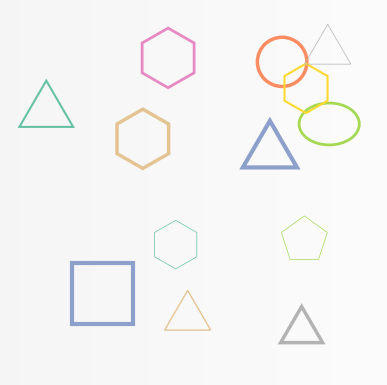[{"shape": "hexagon", "thickness": 0.5, "radius": 0.32, "center": [0.453, 0.365]}, {"shape": "triangle", "thickness": 1.5, "radius": 0.4, "center": [0.119, 0.71]}, {"shape": "circle", "thickness": 2.5, "radius": 0.32, "center": [0.728, 0.839]}, {"shape": "triangle", "thickness": 3, "radius": 0.4, "center": [0.697, 0.605]}, {"shape": "square", "thickness": 3, "radius": 0.39, "center": [0.264, 0.238]}, {"shape": "hexagon", "thickness": 2, "radius": 0.39, "center": [0.434, 0.85]}, {"shape": "pentagon", "thickness": 0.5, "radius": 0.31, "center": [0.785, 0.377]}, {"shape": "oval", "thickness": 2, "radius": 0.39, "center": [0.85, 0.678]}, {"shape": "hexagon", "thickness": 1.5, "radius": 0.32, "center": [0.79, 0.77]}, {"shape": "hexagon", "thickness": 2.5, "radius": 0.38, "center": [0.369, 0.64]}, {"shape": "triangle", "thickness": 1, "radius": 0.34, "center": [0.484, 0.177]}, {"shape": "triangle", "thickness": 2.5, "radius": 0.31, "center": [0.778, 0.141]}, {"shape": "triangle", "thickness": 0.5, "radius": 0.34, "center": [0.846, 0.868]}]